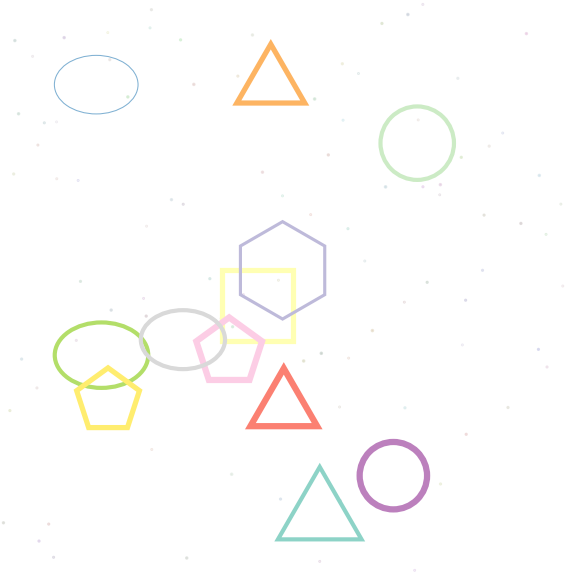[{"shape": "triangle", "thickness": 2, "radius": 0.42, "center": [0.554, 0.107]}, {"shape": "square", "thickness": 2.5, "radius": 0.31, "center": [0.446, 0.47]}, {"shape": "hexagon", "thickness": 1.5, "radius": 0.42, "center": [0.489, 0.531]}, {"shape": "triangle", "thickness": 3, "radius": 0.33, "center": [0.491, 0.295]}, {"shape": "oval", "thickness": 0.5, "radius": 0.36, "center": [0.167, 0.853]}, {"shape": "triangle", "thickness": 2.5, "radius": 0.34, "center": [0.469, 0.855]}, {"shape": "oval", "thickness": 2, "radius": 0.4, "center": [0.176, 0.384]}, {"shape": "pentagon", "thickness": 3, "radius": 0.3, "center": [0.397, 0.39]}, {"shape": "oval", "thickness": 2, "radius": 0.36, "center": [0.317, 0.411]}, {"shape": "circle", "thickness": 3, "radius": 0.29, "center": [0.681, 0.175]}, {"shape": "circle", "thickness": 2, "radius": 0.32, "center": [0.722, 0.751]}, {"shape": "pentagon", "thickness": 2.5, "radius": 0.29, "center": [0.187, 0.305]}]